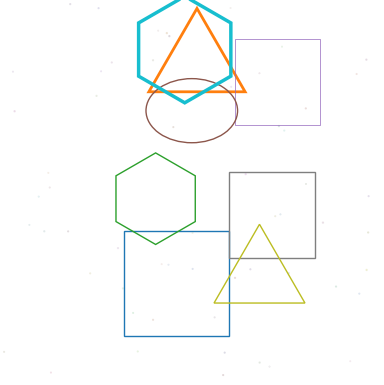[{"shape": "square", "thickness": 1, "radius": 0.68, "center": [0.458, 0.264]}, {"shape": "triangle", "thickness": 2, "radius": 0.72, "center": [0.512, 0.834]}, {"shape": "hexagon", "thickness": 1, "radius": 0.59, "center": [0.404, 0.484]}, {"shape": "square", "thickness": 0.5, "radius": 0.56, "center": [0.72, 0.788]}, {"shape": "oval", "thickness": 1, "radius": 0.59, "center": [0.498, 0.713]}, {"shape": "square", "thickness": 1, "radius": 0.56, "center": [0.706, 0.441]}, {"shape": "triangle", "thickness": 1, "radius": 0.68, "center": [0.674, 0.281]}, {"shape": "hexagon", "thickness": 2.5, "radius": 0.69, "center": [0.48, 0.871]}]